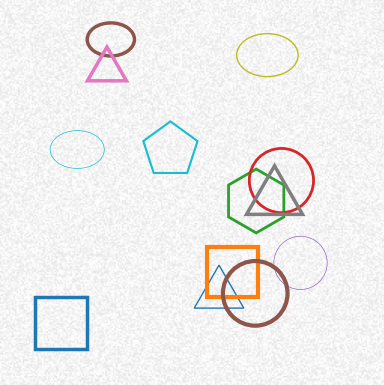[{"shape": "square", "thickness": 2.5, "radius": 0.34, "center": [0.158, 0.161]}, {"shape": "triangle", "thickness": 1, "radius": 0.37, "center": [0.569, 0.237]}, {"shape": "square", "thickness": 3, "radius": 0.33, "center": [0.603, 0.293]}, {"shape": "hexagon", "thickness": 2, "radius": 0.41, "center": [0.665, 0.478]}, {"shape": "circle", "thickness": 2, "radius": 0.42, "center": [0.731, 0.531]}, {"shape": "circle", "thickness": 0.5, "radius": 0.35, "center": [0.781, 0.317]}, {"shape": "circle", "thickness": 3, "radius": 0.42, "center": [0.663, 0.238]}, {"shape": "oval", "thickness": 2.5, "radius": 0.31, "center": [0.288, 0.898]}, {"shape": "triangle", "thickness": 2.5, "radius": 0.29, "center": [0.278, 0.819]}, {"shape": "triangle", "thickness": 2.5, "radius": 0.42, "center": [0.713, 0.485]}, {"shape": "oval", "thickness": 1, "radius": 0.4, "center": [0.695, 0.857]}, {"shape": "pentagon", "thickness": 1.5, "radius": 0.37, "center": [0.443, 0.611]}, {"shape": "oval", "thickness": 0.5, "radius": 0.35, "center": [0.201, 0.612]}]